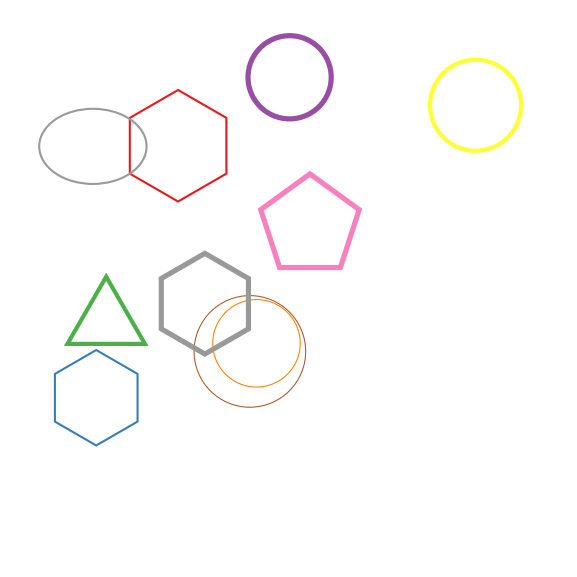[{"shape": "hexagon", "thickness": 1, "radius": 0.48, "center": [0.308, 0.747]}, {"shape": "hexagon", "thickness": 1, "radius": 0.41, "center": [0.167, 0.31]}, {"shape": "triangle", "thickness": 2, "radius": 0.39, "center": [0.184, 0.442]}, {"shape": "circle", "thickness": 2.5, "radius": 0.36, "center": [0.501, 0.865]}, {"shape": "circle", "thickness": 0.5, "radius": 0.38, "center": [0.444, 0.405]}, {"shape": "circle", "thickness": 2, "radius": 0.39, "center": [0.824, 0.817]}, {"shape": "circle", "thickness": 0.5, "radius": 0.48, "center": [0.433, 0.391]}, {"shape": "pentagon", "thickness": 2.5, "radius": 0.45, "center": [0.537, 0.608]}, {"shape": "hexagon", "thickness": 2.5, "radius": 0.44, "center": [0.355, 0.473]}, {"shape": "oval", "thickness": 1, "radius": 0.46, "center": [0.161, 0.746]}]